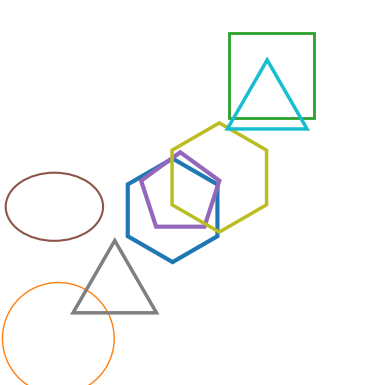[{"shape": "hexagon", "thickness": 3, "radius": 0.67, "center": [0.448, 0.454]}, {"shape": "circle", "thickness": 1, "radius": 0.73, "center": [0.151, 0.121]}, {"shape": "square", "thickness": 2, "radius": 0.55, "center": [0.705, 0.804]}, {"shape": "pentagon", "thickness": 3, "radius": 0.53, "center": [0.468, 0.498]}, {"shape": "oval", "thickness": 1.5, "radius": 0.63, "center": [0.141, 0.463]}, {"shape": "triangle", "thickness": 2.5, "radius": 0.63, "center": [0.298, 0.25]}, {"shape": "hexagon", "thickness": 2.5, "radius": 0.71, "center": [0.57, 0.539]}, {"shape": "triangle", "thickness": 2.5, "radius": 0.6, "center": [0.694, 0.725]}]